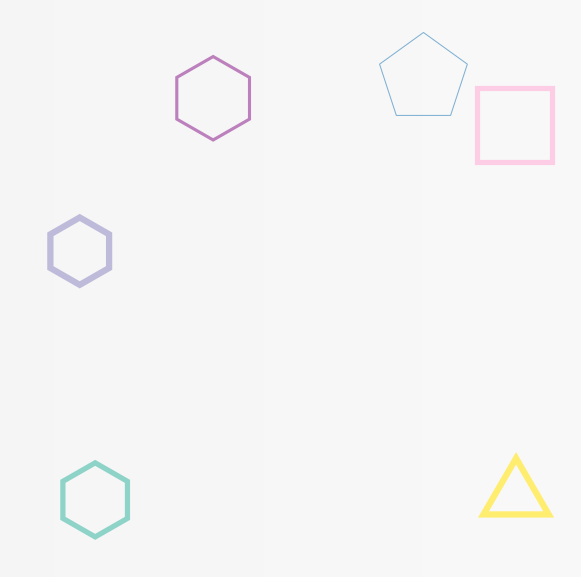[{"shape": "hexagon", "thickness": 2.5, "radius": 0.32, "center": [0.164, 0.134]}, {"shape": "hexagon", "thickness": 3, "radius": 0.29, "center": [0.137, 0.564]}, {"shape": "pentagon", "thickness": 0.5, "radius": 0.4, "center": [0.729, 0.863]}, {"shape": "square", "thickness": 2.5, "radius": 0.32, "center": [0.885, 0.783]}, {"shape": "hexagon", "thickness": 1.5, "radius": 0.36, "center": [0.367, 0.829]}, {"shape": "triangle", "thickness": 3, "radius": 0.32, "center": [0.888, 0.141]}]